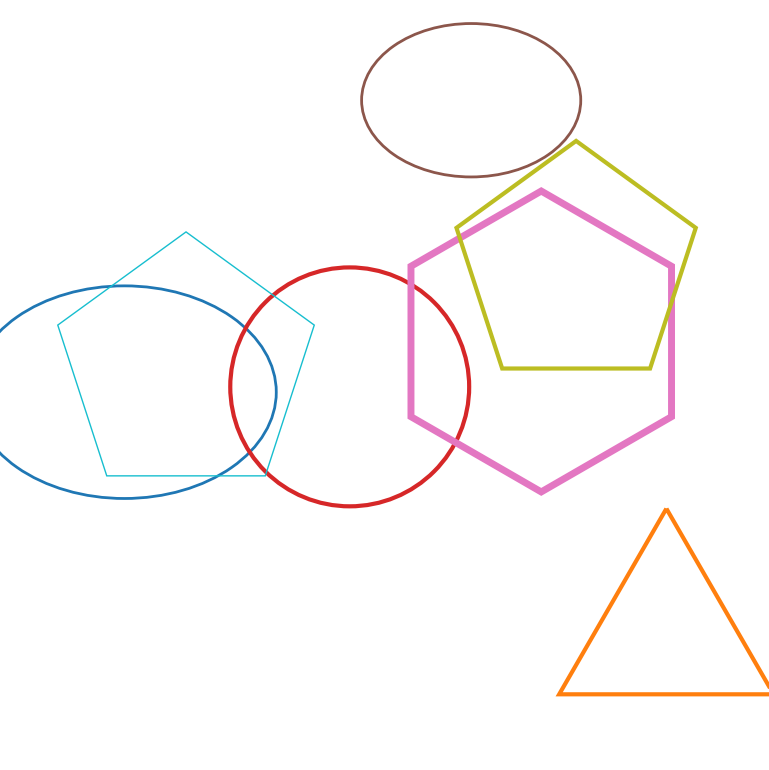[{"shape": "oval", "thickness": 1, "radius": 0.99, "center": [0.162, 0.491]}, {"shape": "triangle", "thickness": 1.5, "radius": 0.8, "center": [0.865, 0.179]}, {"shape": "circle", "thickness": 1.5, "radius": 0.78, "center": [0.454, 0.498]}, {"shape": "oval", "thickness": 1, "radius": 0.71, "center": [0.612, 0.87]}, {"shape": "hexagon", "thickness": 2.5, "radius": 0.98, "center": [0.703, 0.557]}, {"shape": "pentagon", "thickness": 1.5, "radius": 0.82, "center": [0.748, 0.654]}, {"shape": "pentagon", "thickness": 0.5, "radius": 0.88, "center": [0.242, 0.524]}]